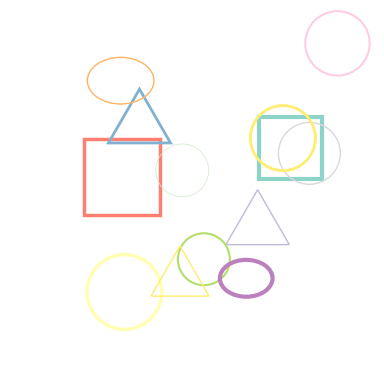[{"shape": "square", "thickness": 3, "radius": 0.41, "center": [0.755, 0.616]}, {"shape": "circle", "thickness": 2.5, "radius": 0.49, "center": [0.323, 0.242]}, {"shape": "triangle", "thickness": 1, "radius": 0.48, "center": [0.669, 0.412]}, {"shape": "square", "thickness": 2.5, "radius": 0.49, "center": [0.317, 0.539]}, {"shape": "triangle", "thickness": 2, "radius": 0.47, "center": [0.362, 0.675]}, {"shape": "oval", "thickness": 1, "radius": 0.43, "center": [0.313, 0.791]}, {"shape": "circle", "thickness": 1.5, "radius": 0.34, "center": [0.53, 0.327]}, {"shape": "circle", "thickness": 1.5, "radius": 0.42, "center": [0.877, 0.887]}, {"shape": "circle", "thickness": 1, "radius": 0.4, "center": [0.804, 0.602]}, {"shape": "oval", "thickness": 3, "radius": 0.34, "center": [0.64, 0.277]}, {"shape": "circle", "thickness": 0.5, "radius": 0.34, "center": [0.473, 0.557]}, {"shape": "triangle", "thickness": 1, "radius": 0.44, "center": [0.467, 0.274]}, {"shape": "circle", "thickness": 2, "radius": 0.42, "center": [0.735, 0.641]}]